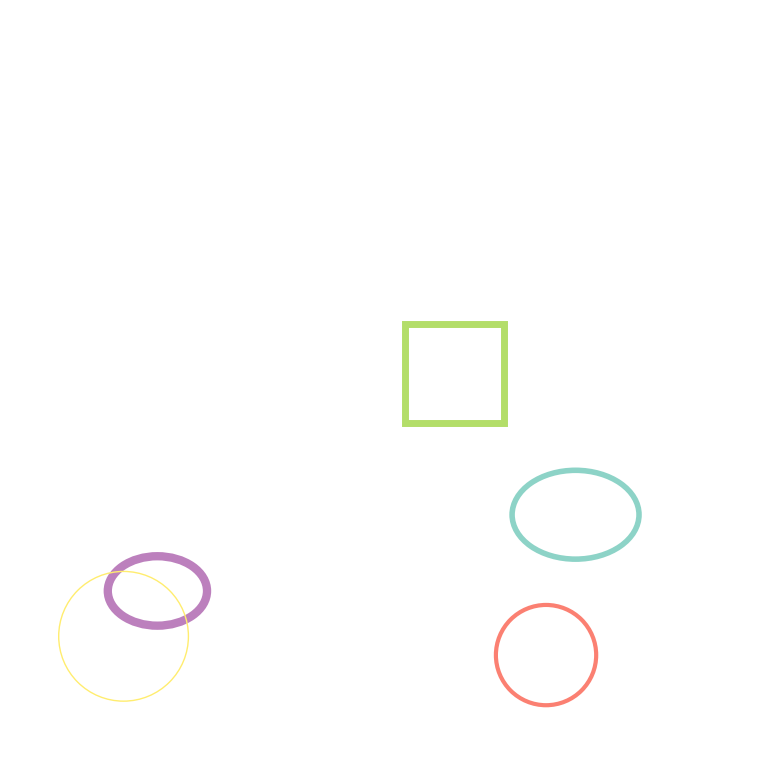[{"shape": "oval", "thickness": 2, "radius": 0.41, "center": [0.747, 0.332]}, {"shape": "circle", "thickness": 1.5, "radius": 0.33, "center": [0.709, 0.149]}, {"shape": "square", "thickness": 2.5, "radius": 0.32, "center": [0.59, 0.515]}, {"shape": "oval", "thickness": 3, "radius": 0.32, "center": [0.204, 0.233]}, {"shape": "circle", "thickness": 0.5, "radius": 0.42, "center": [0.16, 0.174]}]